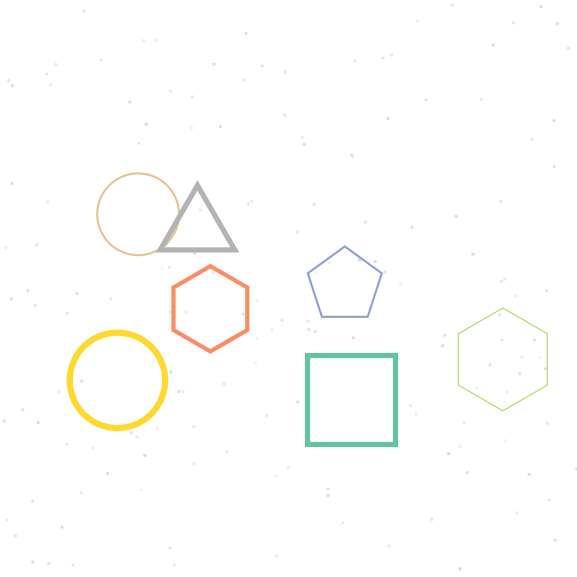[{"shape": "square", "thickness": 2.5, "radius": 0.38, "center": [0.608, 0.307]}, {"shape": "hexagon", "thickness": 2, "radius": 0.37, "center": [0.364, 0.464]}, {"shape": "pentagon", "thickness": 1, "radius": 0.34, "center": [0.597, 0.505]}, {"shape": "hexagon", "thickness": 0.5, "radius": 0.44, "center": [0.871, 0.377]}, {"shape": "circle", "thickness": 3, "radius": 0.41, "center": [0.203, 0.34]}, {"shape": "circle", "thickness": 1, "radius": 0.35, "center": [0.239, 0.628]}, {"shape": "triangle", "thickness": 2.5, "radius": 0.37, "center": [0.342, 0.604]}]